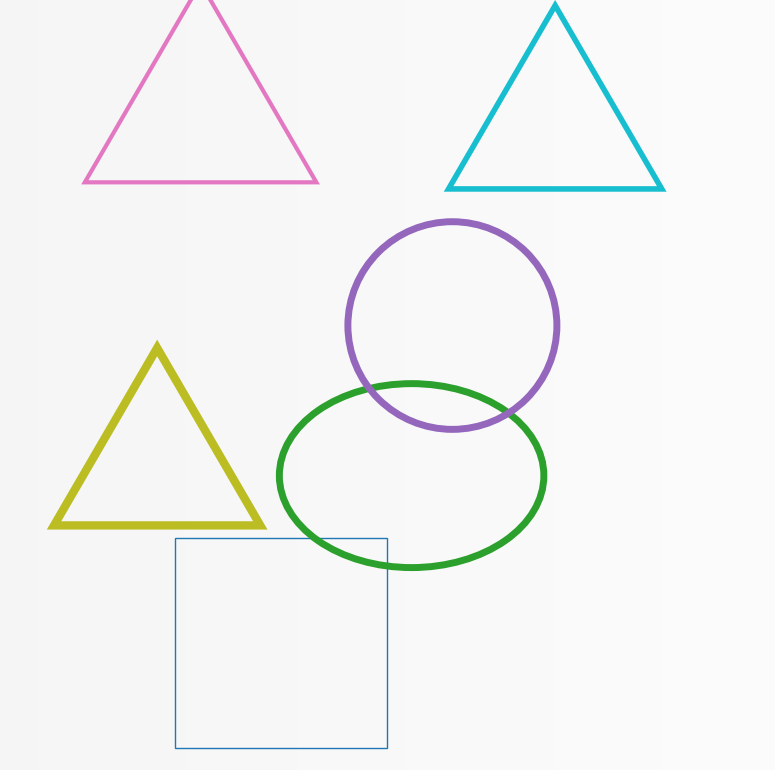[{"shape": "square", "thickness": 0.5, "radius": 0.68, "center": [0.362, 0.165]}, {"shape": "oval", "thickness": 2.5, "radius": 0.85, "center": [0.531, 0.382]}, {"shape": "circle", "thickness": 2.5, "radius": 0.67, "center": [0.584, 0.577]}, {"shape": "triangle", "thickness": 1.5, "radius": 0.86, "center": [0.259, 0.849]}, {"shape": "triangle", "thickness": 3, "radius": 0.77, "center": [0.203, 0.394]}, {"shape": "triangle", "thickness": 2, "radius": 0.79, "center": [0.716, 0.834]}]